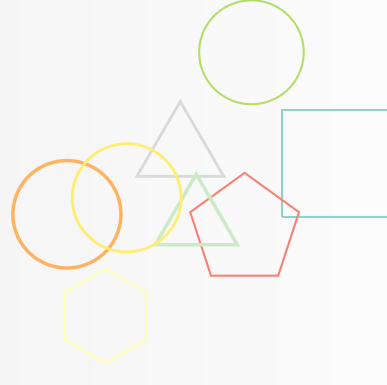[{"shape": "square", "thickness": 1.5, "radius": 0.7, "center": [0.868, 0.575]}, {"shape": "hexagon", "thickness": 1.5, "radius": 0.61, "center": [0.273, 0.179]}, {"shape": "pentagon", "thickness": 1.5, "radius": 0.74, "center": [0.631, 0.403]}, {"shape": "circle", "thickness": 2.5, "radius": 0.7, "center": [0.173, 0.443]}, {"shape": "circle", "thickness": 1.5, "radius": 0.67, "center": [0.649, 0.864]}, {"shape": "triangle", "thickness": 2, "radius": 0.65, "center": [0.465, 0.607]}, {"shape": "triangle", "thickness": 2.5, "radius": 0.61, "center": [0.506, 0.425]}, {"shape": "circle", "thickness": 2, "radius": 0.7, "center": [0.327, 0.486]}]